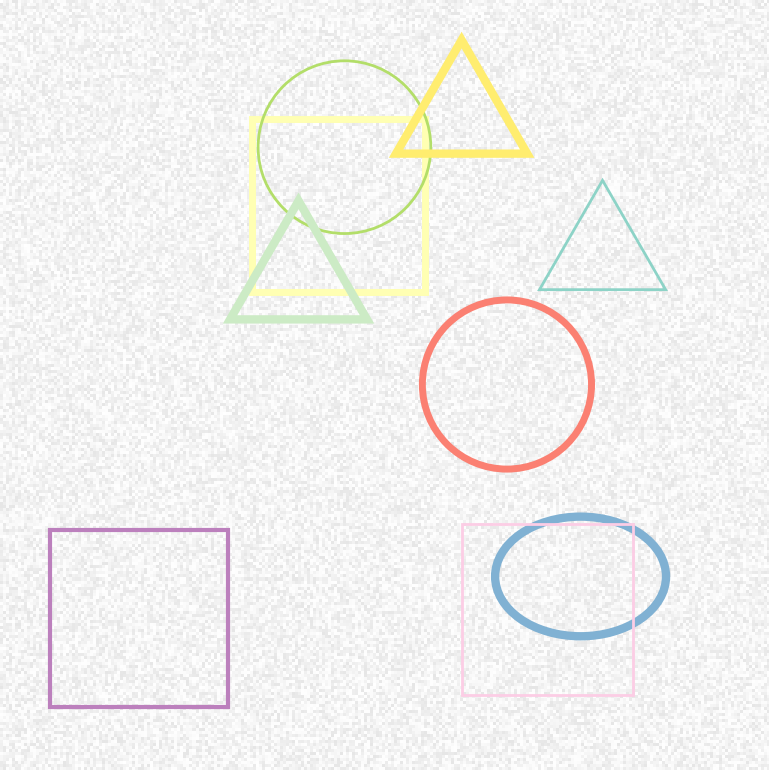[{"shape": "triangle", "thickness": 1, "radius": 0.47, "center": [0.783, 0.671]}, {"shape": "square", "thickness": 2.5, "radius": 0.56, "center": [0.439, 0.733]}, {"shape": "circle", "thickness": 2.5, "radius": 0.55, "center": [0.658, 0.501]}, {"shape": "oval", "thickness": 3, "radius": 0.55, "center": [0.754, 0.251]}, {"shape": "circle", "thickness": 1, "radius": 0.56, "center": [0.447, 0.809]}, {"shape": "square", "thickness": 1, "radius": 0.56, "center": [0.711, 0.208]}, {"shape": "square", "thickness": 1.5, "radius": 0.58, "center": [0.18, 0.197]}, {"shape": "triangle", "thickness": 3, "radius": 0.51, "center": [0.388, 0.637]}, {"shape": "triangle", "thickness": 3, "radius": 0.49, "center": [0.599, 0.85]}]